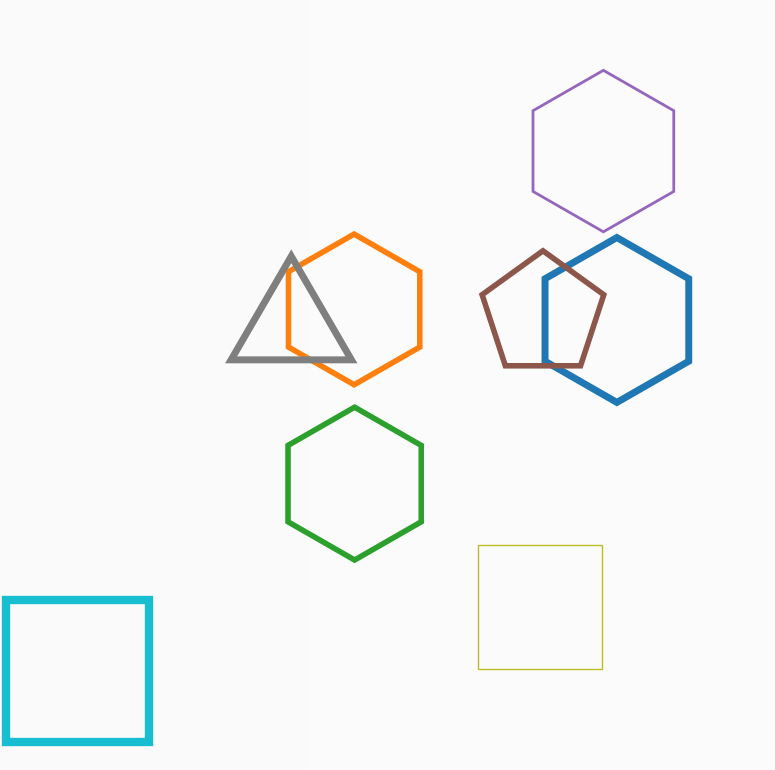[{"shape": "hexagon", "thickness": 2.5, "radius": 0.54, "center": [0.796, 0.584]}, {"shape": "hexagon", "thickness": 2, "radius": 0.49, "center": [0.457, 0.598]}, {"shape": "hexagon", "thickness": 2, "radius": 0.5, "center": [0.458, 0.372]}, {"shape": "hexagon", "thickness": 1, "radius": 0.52, "center": [0.779, 0.804]}, {"shape": "pentagon", "thickness": 2, "radius": 0.41, "center": [0.701, 0.592]}, {"shape": "triangle", "thickness": 2.5, "radius": 0.45, "center": [0.376, 0.577]}, {"shape": "square", "thickness": 0.5, "radius": 0.4, "center": [0.696, 0.211]}, {"shape": "square", "thickness": 3, "radius": 0.46, "center": [0.1, 0.129]}]